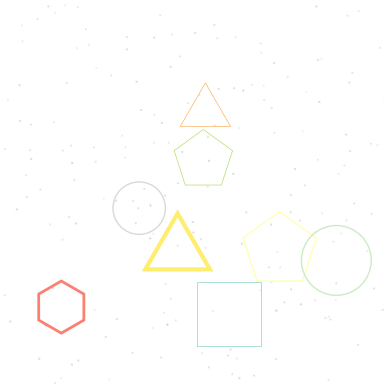[{"shape": "square", "thickness": 0.5, "radius": 0.41, "center": [0.595, 0.184]}, {"shape": "pentagon", "thickness": 1, "radius": 0.5, "center": [0.726, 0.351]}, {"shape": "hexagon", "thickness": 2, "radius": 0.34, "center": [0.159, 0.202]}, {"shape": "triangle", "thickness": 0.5, "radius": 0.38, "center": [0.534, 0.709]}, {"shape": "pentagon", "thickness": 0.5, "radius": 0.4, "center": [0.528, 0.584]}, {"shape": "circle", "thickness": 1, "radius": 0.34, "center": [0.362, 0.459]}, {"shape": "circle", "thickness": 1, "radius": 0.45, "center": [0.874, 0.324]}, {"shape": "triangle", "thickness": 3, "radius": 0.48, "center": [0.461, 0.349]}]